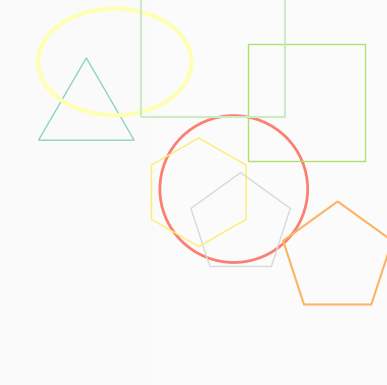[{"shape": "triangle", "thickness": 1, "radius": 0.71, "center": [0.223, 0.707]}, {"shape": "oval", "thickness": 3, "radius": 0.99, "center": [0.296, 0.839]}, {"shape": "circle", "thickness": 2, "radius": 0.95, "center": [0.603, 0.509]}, {"shape": "pentagon", "thickness": 1.5, "radius": 0.74, "center": [0.871, 0.329]}, {"shape": "square", "thickness": 1, "radius": 0.76, "center": [0.791, 0.733]}, {"shape": "pentagon", "thickness": 1, "radius": 0.67, "center": [0.621, 0.417]}, {"shape": "square", "thickness": 1.5, "radius": 0.93, "center": [0.55, 0.881]}, {"shape": "hexagon", "thickness": 1, "radius": 0.71, "center": [0.513, 0.501]}]